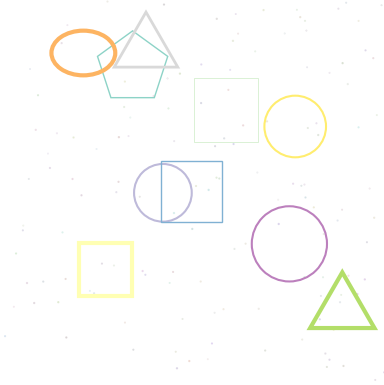[{"shape": "pentagon", "thickness": 1, "radius": 0.48, "center": [0.344, 0.824]}, {"shape": "square", "thickness": 3, "radius": 0.34, "center": [0.275, 0.299]}, {"shape": "circle", "thickness": 1.5, "radius": 0.37, "center": [0.423, 0.499]}, {"shape": "square", "thickness": 1, "radius": 0.4, "center": [0.498, 0.503]}, {"shape": "oval", "thickness": 3, "radius": 0.41, "center": [0.217, 0.862]}, {"shape": "triangle", "thickness": 3, "radius": 0.48, "center": [0.889, 0.196]}, {"shape": "triangle", "thickness": 2, "radius": 0.48, "center": [0.379, 0.873]}, {"shape": "circle", "thickness": 1.5, "radius": 0.49, "center": [0.752, 0.367]}, {"shape": "square", "thickness": 0.5, "radius": 0.42, "center": [0.588, 0.714]}, {"shape": "circle", "thickness": 1.5, "radius": 0.4, "center": [0.767, 0.671]}]